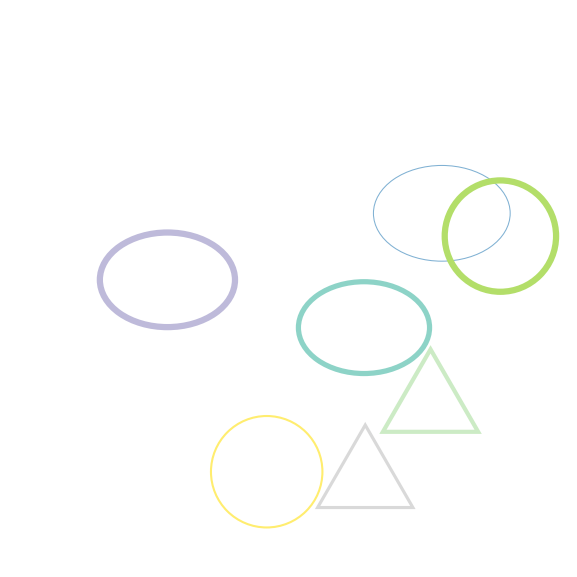[{"shape": "oval", "thickness": 2.5, "radius": 0.57, "center": [0.63, 0.432]}, {"shape": "oval", "thickness": 3, "radius": 0.59, "center": [0.29, 0.515]}, {"shape": "oval", "thickness": 0.5, "radius": 0.59, "center": [0.765, 0.63]}, {"shape": "circle", "thickness": 3, "radius": 0.48, "center": [0.867, 0.59]}, {"shape": "triangle", "thickness": 1.5, "radius": 0.48, "center": [0.632, 0.168]}, {"shape": "triangle", "thickness": 2, "radius": 0.48, "center": [0.746, 0.299]}, {"shape": "circle", "thickness": 1, "radius": 0.48, "center": [0.462, 0.182]}]